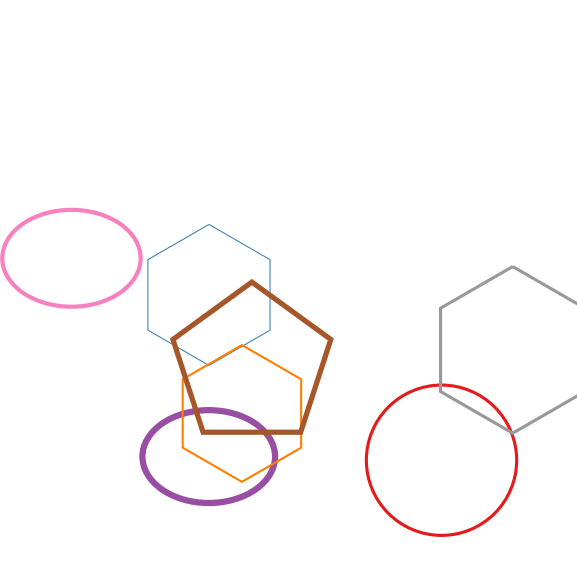[{"shape": "circle", "thickness": 1.5, "radius": 0.65, "center": [0.765, 0.202]}, {"shape": "hexagon", "thickness": 0.5, "radius": 0.61, "center": [0.362, 0.488]}, {"shape": "oval", "thickness": 3, "radius": 0.57, "center": [0.361, 0.209]}, {"shape": "hexagon", "thickness": 1, "radius": 0.59, "center": [0.419, 0.283]}, {"shape": "pentagon", "thickness": 2.5, "radius": 0.72, "center": [0.436, 0.367]}, {"shape": "oval", "thickness": 2, "radius": 0.6, "center": [0.124, 0.552]}, {"shape": "hexagon", "thickness": 1.5, "radius": 0.72, "center": [0.888, 0.393]}]